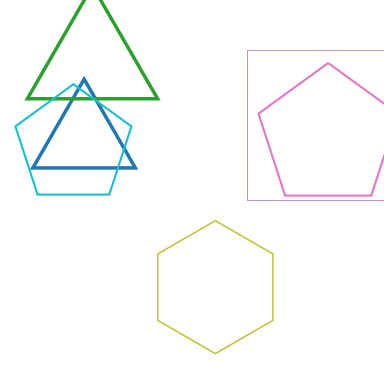[{"shape": "triangle", "thickness": 2.5, "radius": 0.77, "center": [0.218, 0.641]}, {"shape": "triangle", "thickness": 2.5, "radius": 0.98, "center": [0.24, 0.841]}, {"shape": "square", "thickness": 0.5, "radius": 0.97, "center": [0.836, 0.675]}, {"shape": "pentagon", "thickness": 1.5, "radius": 0.95, "center": [0.852, 0.646]}, {"shape": "hexagon", "thickness": 1, "radius": 0.86, "center": [0.559, 0.254]}, {"shape": "pentagon", "thickness": 1.5, "radius": 0.79, "center": [0.191, 0.623]}]